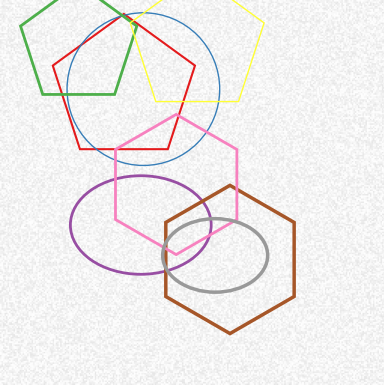[{"shape": "pentagon", "thickness": 1.5, "radius": 0.97, "center": [0.322, 0.77]}, {"shape": "circle", "thickness": 1, "radius": 0.99, "center": [0.372, 0.769]}, {"shape": "pentagon", "thickness": 2, "radius": 0.79, "center": [0.204, 0.883]}, {"shape": "oval", "thickness": 2, "radius": 0.91, "center": [0.366, 0.416]}, {"shape": "pentagon", "thickness": 1, "radius": 0.91, "center": [0.512, 0.884]}, {"shape": "hexagon", "thickness": 2.5, "radius": 0.96, "center": [0.597, 0.326]}, {"shape": "hexagon", "thickness": 2, "radius": 0.91, "center": [0.458, 0.521]}, {"shape": "oval", "thickness": 2.5, "radius": 0.68, "center": [0.559, 0.337]}]